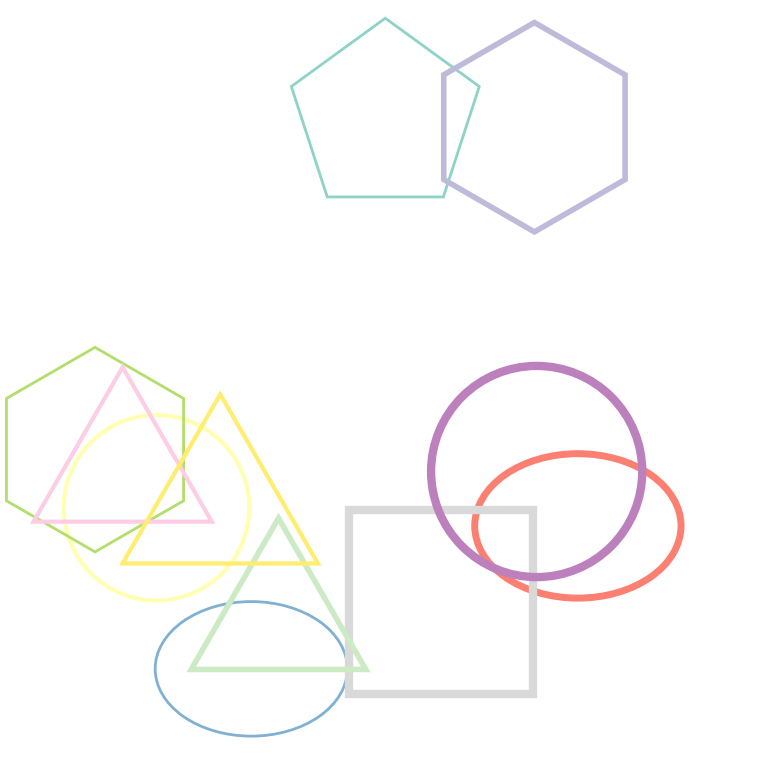[{"shape": "pentagon", "thickness": 1, "radius": 0.64, "center": [0.5, 0.848]}, {"shape": "circle", "thickness": 1.5, "radius": 0.6, "center": [0.203, 0.341]}, {"shape": "hexagon", "thickness": 2, "radius": 0.68, "center": [0.694, 0.835]}, {"shape": "oval", "thickness": 2.5, "radius": 0.67, "center": [0.75, 0.317]}, {"shape": "oval", "thickness": 1, "radius": 0.62, "center": [0.326, 0.131]}, {"shape": "hexagon", "thickness": 1, "radius": 0.66, "center": [0.123, 0.416]}, {"shape": "triangle", "thickness": 1.5, "radius": 0.67, "center": [0.159, 0.389]}, {"shape": "square", "thickness": 3, "radius": 0.6, "center": [0.573, 0.219]}, {"shape": "circle", "thickness": 3, "radius": 0.69, "center": [0.697, 0.388]}, {"shape": "triangle", "thickness": 2, "radius": 0.65, "center": [0.362, 0.196]}, {"shape": "triangle", "thickness": 1.5, "radius": 0.73, "center": [0.286, 0.341]}]